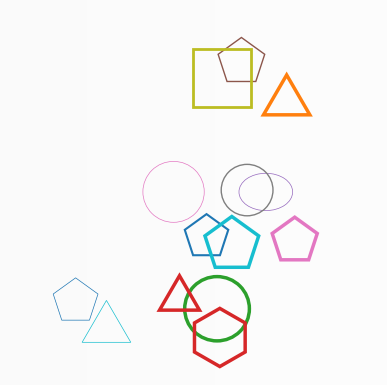[{"shape": "pentagon", "thickness": 0.5, "radius": 0.3, "center": [0.195, 0.218]}, {"shape": "pentagon", "thickness": 1.5, "radius": 0.3, "center": [0.533, 0.385]}, {"shape": "triangle", "thickness": 2.5, "radius": 0.35, "center": [0.74, 0.736]}, {"shape": "circle", "thickness": 2.5, "radius": 0.42, "center": [0.56, 0.198]}, {"shape": "triangle", "thickness": 2.5, "radius": 0.3, "center": [0.463, 0.224]}, {"shape": "hexagon", "thickness": 2.5, "radius": 0.38, "center": [0.567, 0.123]}, {"shape": "oval", "thickness": 0.5, "radius": 0.35, "center": [0.686, 0.501]}, {"shape": "pentagon", "thickness": 1, "radius": 0.32, "center": [0.623, 0.839]}, {"shape": "pentagon", "thickness": 2.5, "radius": 0.31, "center": [0.761, 0.375]}, {"shape": "circle", "thickness": 0.5, "radius": 0.4, "center": [0.448, 0.502]}, {"shape": "circle", "thickness": 1, "radius": 0.33, "center": [0.638, 0.506]}, {"shape": "square", "thickness": 2, "radius": 0.38, "center": [0.573, 0.798]}, {"shape": "triangle", "thickness": 0.5, "radius": 0.36, "center": [0.275, 0.147]}, {"shape": "pentagon", "thickness": 2.5, "radius": 0.36, "center": [0.598, 0.365]}]